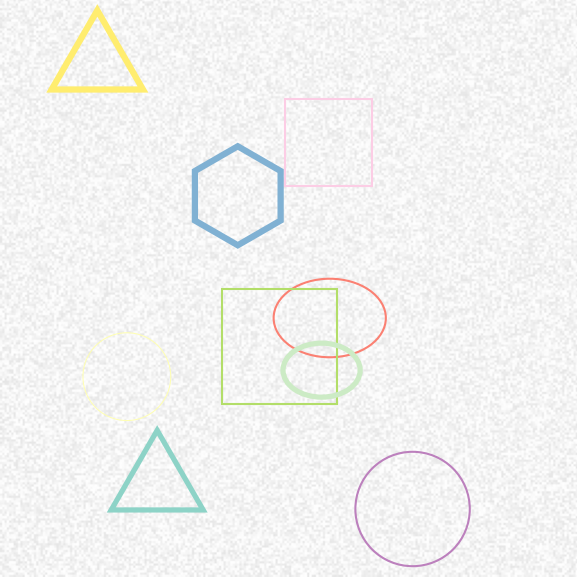[{"shape": "triangle", "thickness": 2.5, "radius": 0.46, "center": [0.272, 0.162]}, {"shape": "circle", "thickness": 0.5, "radius": 0.38, "center": [0.22, 0.347]}, {"shape": "oval", "thickness": 1, "radius": 0.49, "center": [0.571, 0.448]}, {"shape": "hexagon", "thickness": 3, "radius": 0.43, "center": [0.412, 0.66]}, {"shape": "square", "thickness": 1, "radius": 0.5, "center": [0.485, 0.399]}, {"shape": "square", "thickness": 1, "radius": 0.38, "center": [0.568, 0.753]}, {"shape": "circle", "thickness": 1, "radius": 0.5, "center": [0.714, 0.118]}, {"shape": "oval", "thickness": 2.5, "radius": 0.33, "center": [0.557, 0.358]}, {"shape": "triangle", "thickness": 3, "radius": 0.46, "center": [0.168, 0.89]}]